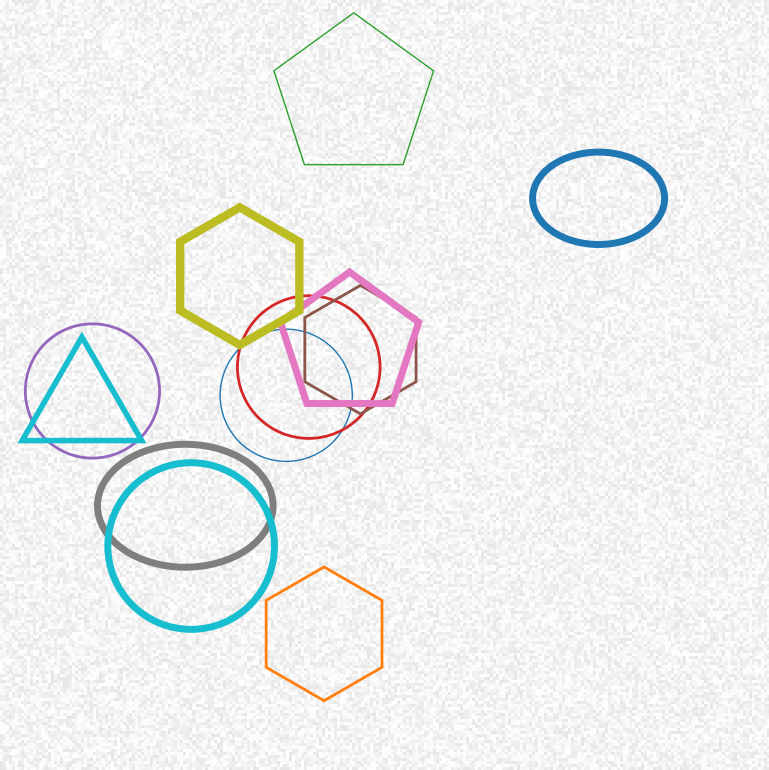[{"shape": "circle", "thickness": 0.5, "radius": 0.43, "center": [0.372, 0.487]}, {"shape": "oval", "thickness": 2.5, "radius": 0.43, "center": [0.777, 0.742]}, {"shape": "hexagon", "thickness": 1, "radius": 0.43, "center": [0.421, 0.177]}, {"shape": "pentagon", "thickness": 0.5, "radius": 0.54, "center": [0.459, 0.874]}, {"shape": "circle", "thickness": 1, "radius": 0.46, "center": [0.401, 0.523]}, {"shape": "circle", "thickness": 1, "radius": 0.44, "center": [0.12, 0.492]}, {"shape": "hexagon", "thickness": 1, "radius": 0.42, "center": [0.468, 0.546]}, {"shape": "pentagon", "thickness": 2.5, "radius": 0.47, "center": [0.454, 0.552]}, {"shape": "oval", "thickness": 2.5, "radius": 0.57, "center": [0.241, 0.343]}, {"shape": "hexagon", "thickness": 3, "radius": 0.45, "center": [0.311, 0.641]}, {"shape": "triangle", "thickness": 2, "radius": 0.45, "center": [0.106, 0.473]}, {"shape": "circle", "thickness": 2.5, "radius": 0.54, "center": [0.248, 0.291]}]